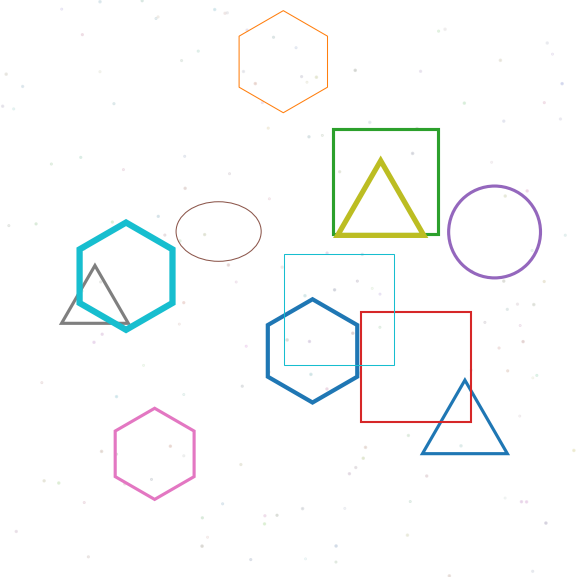[{"shape": "triangle", "thickness": 1.5, "radius": 0.42, "center": [0.805, 0.256]}, {"shape": "hexagon", "thickness": 2, "radius": 0.45, "center": [0.541, 0.392]}, {"shape": "hexagon", "thickness": 0.5, "radius": 0.44, "center": [0.491, 0.892]}, {"shape": "square", "thickness": 1.5, "radius": 0.45, "center": [0.668, 0.685]}, {"shape": "square", "thickness": 1, "radius": 0.48, "center": [0.72, 0.363]}, {"shape": "circle", "thickness": 1.5, "radius": 0.4, "center": [0.856, 0.597]}, {"shape": "oval", "thickness": 0.5, "radius": 0.37, "center": [0.379, 0.598]}, {"shape": "hexagon", "thickness": 1.5, "radius": 0.39, "center": [0.268, 0.213]}, {"shape": "triangle", "thickness": 1.5, "radius": 0.33, "center": [0.164, 0.473]}, {"shape": "triangle", "thickness": 2.5, "radius": 0.43, "center": [0.659, 0.635]}, {"shape": "hexagon", "thickness": 3, "radius": 0.46, "center": [0.218, 0.521]}, {"shape": "square", "thickness": 0.5, "radius": 0.48, "center": [0.587, 0.463]}]